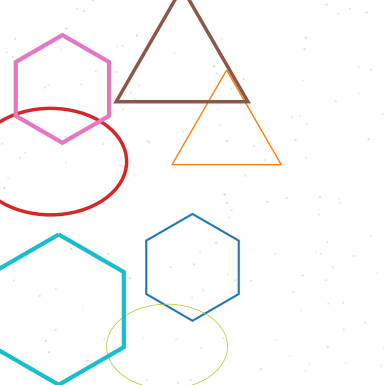[{"shape": "hexagon", "thickness": 1.5, "radius": 0.69, "center": [0.5, 0.306]}, {"shape": "triangle", "thickness": 1, "radius": 0.82, "center": [0.589, 0.654]}, {"shape": "oval", "thickness": 2.5, "radius": 0.99, "center": [0.131, 0.58]}, {"shape": "triangle", "thickness": 2.5, "radius": 0.99, "center": [0.473, 0.835]}, {"shape": "hexagon", "thickness": 3, "radius": 0.7, "center": [0.162, 0.769]}, {"shape": "oval", "thickness": 0.5, "radius": 0.79, "center": [0.434, 0.1]}, {"shape": "hexagon", "thickness": 3, "radius": 0.98, "center": [0.153, 0.196]}]